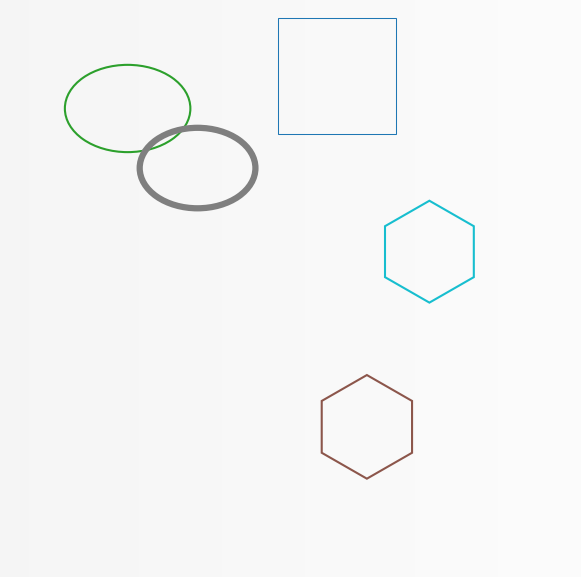[{"shape": "square", "thickness": 0.5, "radius": 0.5, "center": [0.58, 0.867]}, {"shape": "oval", "thickness": 1, "radius": 0.54, "center": [0.22, 0.811]}, {"shape": "hexagon", "thickness": 1, "radius": 0.45, "center": [0.631, 0.26]}, {"shape": "oval", "thickness": 3, "radius": 0.5, "center": [0.34, 0.708]}, {"shape": "hexagon", "thickness": 1, "radius": 0.44, "center": [0.739, 0.563]}]